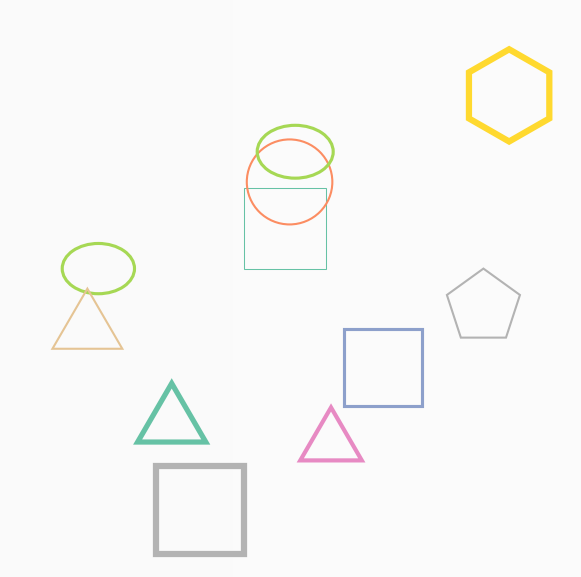[{"shape": "triangle", "thickness": 2.5, "radius": 0.34, "center": [0.295, 0.268]}, {"shape": "square", "thickness": 0.5, "radius": 0.35, "center": [0.49, 0.604]}, {"shape": "circle", "thickness": 1, "radius": 0.37, "center": [0.498, 0.684]}, {"shape": "square", "thickness": 1.5, "radius": 0.33, "center": [0.659, 0.363]}, {"shape": "triangle", "thickness": 2, "radius": 0.31, "center": [0.57, 0.232]}, {"shape": "oval", "thickness": 1.5, "radius": 0.33, "center": [0.508, 0.736]}, {"shape": "oval", "thickness": 1.5, "radius": 0.31, "center": [0.169, 0.534]}, {"shape": "hexagon", "thickness": 3, "radius": 0.4, "center": [0.876, 0.834]}, {"shape": "triangle", "thickness": 1, "radius": 0.35, "center": [0.15, 0.43]}, {"shape": "square", "thickness": 3, "radius": 0.38, "center": [0.344, 0.116]}, {"shape": "pentagon", "thickness": 1, "radius": 0.33, "center": [0.832, 0.468]}]